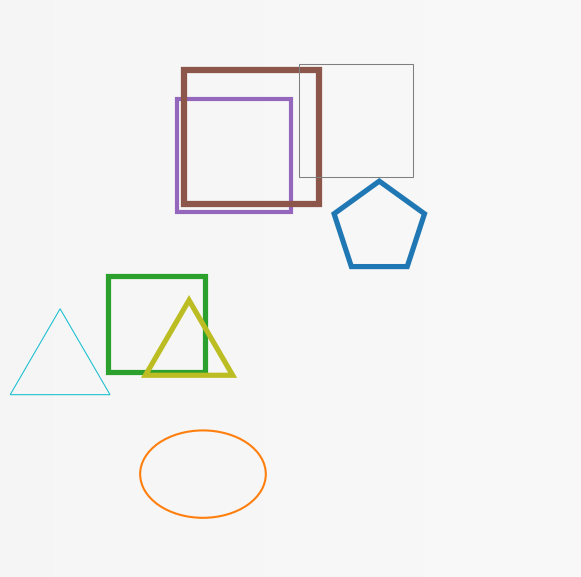[{"shape": "pentagon", "thickness": 2.5, "radius": 0.41, "center": [0.653, 0.604]}, {"shape": "oval", "thickness": 1, "radius": 0.54, "center": [0.349, 0.178]}, {"shape": "square", "thickness": 2.5, "radius": 0.42, "center": [0.27, 0.438]}, {"shape": "square", "thickness": 2, "radius": 0.49, "center": [0.403, 0.729]}, {"shape": "square", "thickness": 3, "radius": 0.58, "center": [0.433, 0.762]}, {"shape": "square", "thickness": 0.5, "radius": 0.49, "center": [0.613, 0.79]}, {"shape": "triangle", "thickness": 2.5, "radius": 0.43, "center": [0.325, 0.393]}, {"shape": "triangle", "thickness": 0.5, "radius": 0.5, "center": [0.103, 0.365]}]